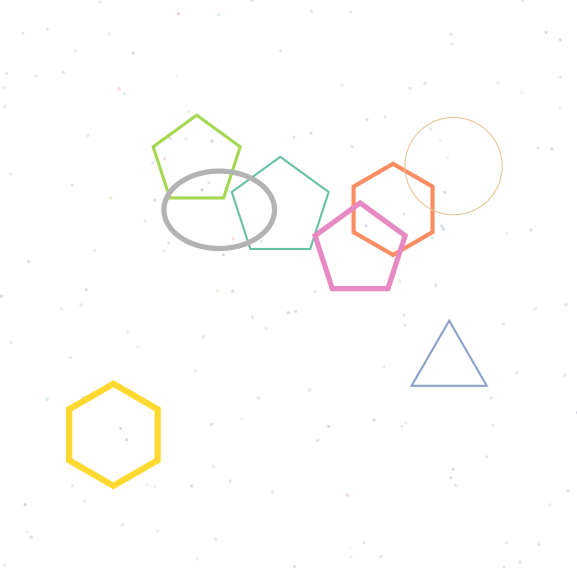[{"shape": "pentagon", "thickness": 1, "radius": 0.44, "center": [0.485, 0.639]}, {"shape": "hexagon", "thickness": 2, "radius": 0.39, "center": [0.681, 0.637]}, {"shape": "triangle", "thickness": 1, "radius": 0.38, "center": [0.778, 0.369]}, {"shape": "pentagon", "thickness": 2.5, "radius": 0.41, "center": [0.624, 0.566]}, {"shape": "pentagon", "thickness": 1.5, "radius": 0.4, "center": [0.341, 0.72]}, {"shape": "hexagon", "thickness": 3, "radius": 0.44, "center": [0.196, 0.246]}, {"shape": "circle", "thickness": 0.5, "radius": 0.42, "center": [0.785, 0.711]}, {"shape": "oval", "thickness": 2.5, "radius": 0.48, "center": [0.38, 0.636]}]